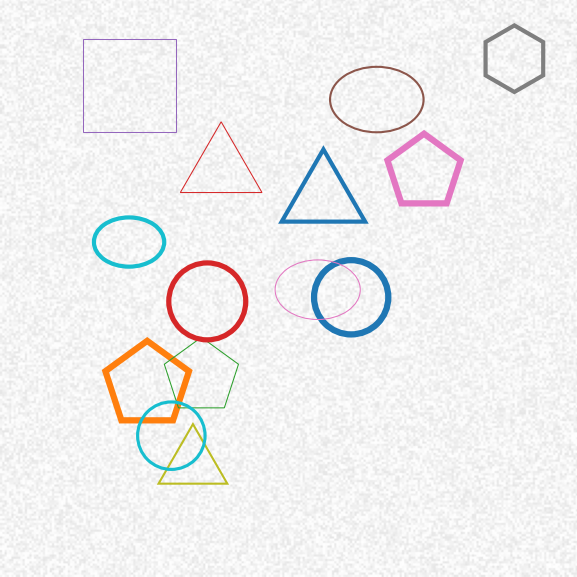[{"shape": "triangle", "thickness": 2, "radius": 0.42, "center": [0.56, 0.657]}, {"shape": "circle", "thickness": 3, "radius": 0.32, "center": [0.608, 0.484]}, {"shape": "pentagon", "thickness": 3, "radius": 0.38, "center": [0.255, 0.333]}, {"shape": "pentagon", "thickness": 0.5, "radius": 0.34, "center": [0.349, 0.348]}, {"shape": "triangle", "thickness": 0.5, "radius": 0.41, "center": [0.383, 0.707]}, {"shape": "circle", "thickness": 2.5, "radius": 0.33, "center": [0.359, 0.477]}, {"shape": "square", "thickness": 0.5, "radius": 0.4, "center": [0.224, 0.852]}, {"shape": "oval", "thickness": 1, "radius": 0.4, "center": [0.652, 0.827]}, {"shape": "pentagon", "thickness": 3, "radius": 0.33, "center": [0.734, 0.701]}, {"shape": "oval", "thickness": 0.5, "radius": 0.37, "center": [0.55, 0.497]}, {"shape": "hexagon", "thickness": 2, "radius": 0.29, "center": [0.891, 0.897]}, {"shape": "triangle", "thickness": 1, "radius": 0.34, "center": [0.334, 0.196]}, {"shape": "oval", "thickness": 2, "radius": 0.3, "center": [0.223, 0.58]}, {"shape": "circle", "thickness": 1.5, "radius": 0.29, "center": [0.297, 0.245]}]